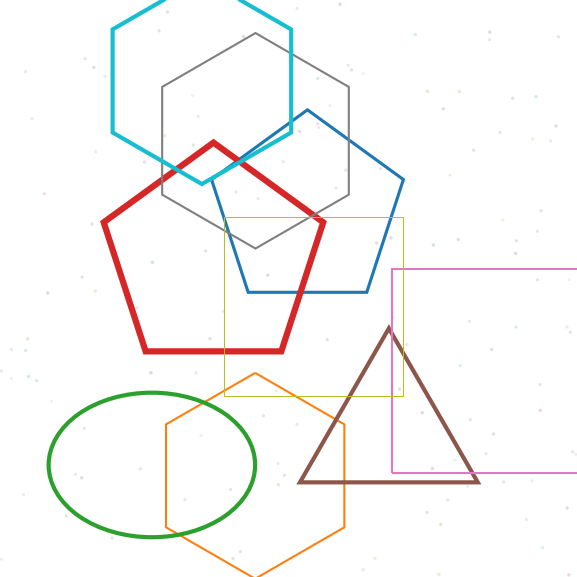[{"shape": "pentagon", "thickness": 1.5, "radius": 0.87, "center": [0.532, 0.634]}, {"shape": "hexagon", "thickness": 1, "radius": 0.89, "center": [0.442, 0.175]}, {"shape": "oval", "thickness": 2, "radius": 0.89, "center": [0.263, 0.194]}, {"shape": "pentagon", "thickness": 3, "radius": 1.0, "center": [0.37, 0.552]}, {"shape": "triangle", "thickness": 2, "radius": 0.89, "center": [0.673, 0.253]}, {"shape": "square", "thickness": 1, "radius": 0.88, "center": [0.855, 0.357]}, {"shape": "hexagon", "thickness": 1, "radius": 0.93, "center": [0.442, 0.755]}, {"shape": "square", "thickness": 0.5, "radius": 0.77, "center": [0.543, 0.468]}, {"shape": "hexagon", "thickness": 2, "radius": 0.89, "center": [0.35, 0.859]}]